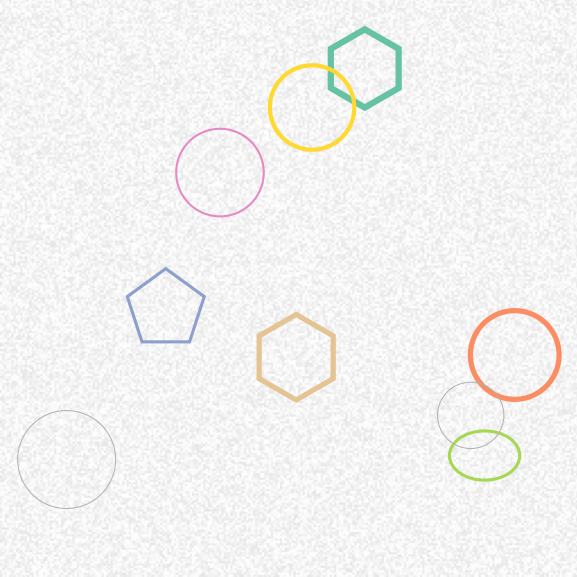[{"shape": "hexagon", "thickness": 3, "radius": 0.34, "center": [0.632, 0.881]}, {"shape": "circle", "thickness": 2.5, "radius": 0.38, "center": [0.891, 0.384]}, {"shape": "pentagon", "thickness": 1.5, "radius": 0.35, "center": [0.287, 0.464]}, {"shape": "circle", "thickness": 1, "radius": 0.38, "center": [0.381, 0.7]}, {"shape": "oval", "thickness": 1.5, "radius": 0.3, "center": [0.839, 0.21]}, {"shape": "circle", "thickness": 2, "radius": 0.37, "center": [0.54, 0.813]}, {"shape": "hexagon", "thickness": 2.5, "radius": 0.37, "center": [0.513, 0.381]}, {"shape": "circle", "thickness": 0.5, "radius": 0.42, "center": [0.115, 0.203]}, {"shape": "circle", "thickness": 0.5, "radius": 0.29, "center": [0.815, 0.28]}]